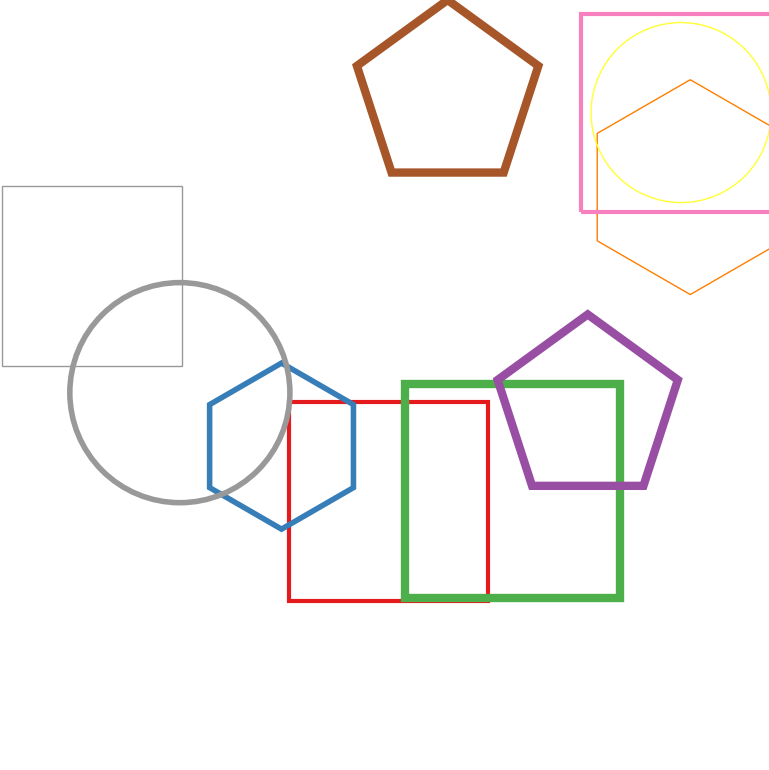[{"shape": "square", "thickness": 1.5, "radius": 0.65, "center": [0.505, 0.348]}, {"shape": "hexagon", "thickness": 2, "radius": 0.54, "center": [0.366, 0.421]}, {"shape": "square", "thickness": 3, "radius": 0.7, "center": [0.666, 0.362]}, {"shape": "pentagon", "thickness": 3, "radius": 0.62, "center": [0.763, 0.469]}, {"shape": "hexagon", "thickness": 0.5, "radius": 0.7, "center": [0.896, 0.757]}, {"shape": "circle", "thickness": 0.5, "radius": 0.58, "center": [0.885, 0.854]}, {"shape": "pentagon", "thickness": 3, "radius": 0.62, "center": [0.581, 0.876]}, {"shape": "square", "thickness": 1.5, "radius": 0.65, "center": [0.883, 0.853]}, {"shape": "square", "thickness": 0.5, "radius": 0.58, "center": [0.119, 0.642]}, {"shape": "circle", "thickness": 2, "radius": 0.71, "center": [0.234, 0.49]}]